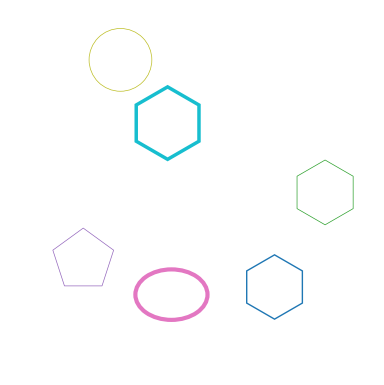[{"shape": "hexagon", "thickness": 1, "radius": 0.42, "center": [0.713, 0.255]}, {"shape": "hexagon", "thickness": 0.5, "radius": 0.42, "center": [0.844, 0.5]}, {"shape": "pentagon", "thickness": 0.5, "radius": 0.41, "center": [0.216, 0.325]}, {"shape": "oval", "thickness": 3, "radius": 0.47, "center": [0.445, 0.235]}, {"shape": "circle", "thickness": 0.5, "radius": 0.41, "center": [0.313, 0.844]}, {"shape": "hexagon", "thickness": 2.5, "radius": 0.47, "center": [0.435, 0.68]}]